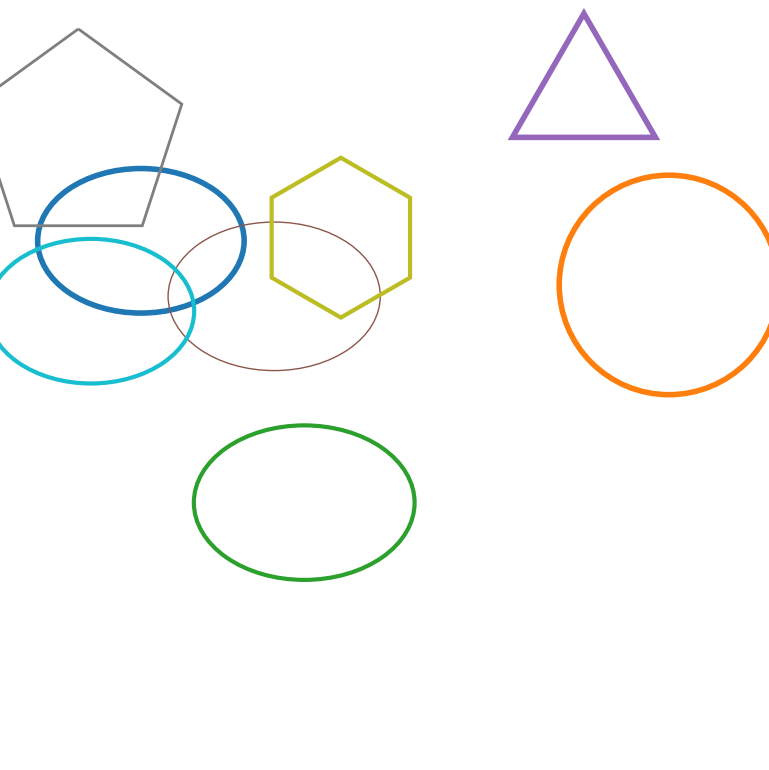[{"shape": "oval", "thickness": 2, "radius": 0.67, "center": [0.183, 0.687]}, {"shape": "circle", "thickness": 2, "radius": 0.71, "center": [0.869, 0.63]}, {"shape": "oval", "thickness": 1.5, "radius": 0.72, "center": [0.395, 0.347]}, {"shape": "triangle", "thickness": 2, "radius": 0.54, "center": [0.758, 0.875]}, {"shape": "oval", "thickness": 0.5, "radius": 0.69, "center": [0.356, 0.615]}, {"shape": "pentagon", "thickness": 1, "radius": 0.71, "center": [0.102, 0.821]}, {"shape": "hexagon", "thickness": 1.5, "radius": 0.52, "center": [0.443, 0.691]}, {"shape": "oval", "thickness": 1.5, "radius": 0.67, "center": [0.118, 0.596]}]